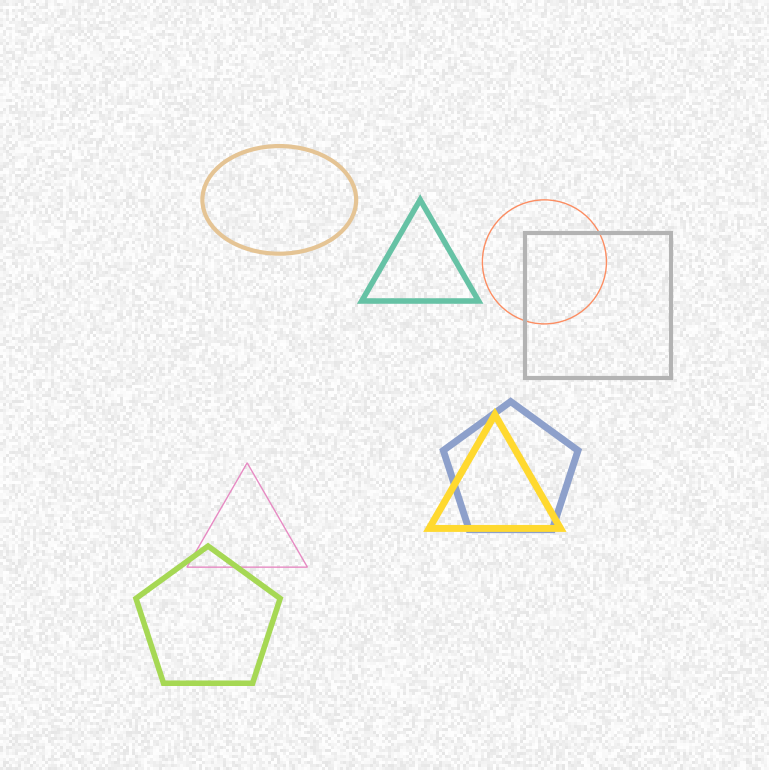[{"shape": "triangle", "thickness": 2, "radius": 0.44, "center": [0.546, 0.653]}, {"shape": "circle", "thickness": 0.5, "radius": 0.4, "center": [0.707, 0.66]}, {"shape": "pentagon", "thickness": 2.5, "radius": 0.46, "center": [0.663, 0.387]}, {"shape": "triangle", "thickness": 0.5, "radius": 0.45, "center": [0.321, 0.309]}, {"shape": "pentagon", "thickness": 2, "radius": 0.49, "center": [0.27, 0.192]}, {"shape": "triangle", "thickness": 2.5, "radius": 0.49, "center": [0.643, 0.363]}, {"shape": "oval", "thickness": 1.5, "radius": 0.5, "center": [0.363, 0.74]}, {"shape": "square", "thickness": 1.5, "radius": 0.47, "center": [0.777, 0.603]}]